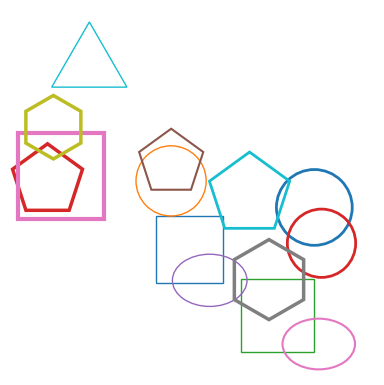[{"shape": "square", "thickness": 1, "radius": 0.44, "center": [0.493, 0.352]}, {"shape": "circle", "thickness": 2, "radius": 0.49, "center": [0.816, 0.461]}, {"shape": "circle", "thickness": 1, "radius": 0.46, "center": [0.444, 0.53]}, {"shape": "square", "thickness": 1, "radius": 0.47, "center": [0.721, 0.181]}, {"shape": "circle", "thickness": 2, "radius": 0.44, "center": [0.835, 0.368]}, {"shape": "pentagon", "thickness": 2.5, "radius": 0.48, "center": [0.123, 0.531]}, {"shape": "oval", "thickness": 1, "radius": 0.48, "center": [0.545, 0.272]}, {"shape": "pentagon", "thickness": 1.5, "radius": 0.44, "center": [0.445, 0.578]}, {"shape": "oval", "thickness": 1.5, "radius": 0.47, "center": [0.828, 0.106]}, {"shape": "square", "thickness": 3, "radius": 0.56, "center": [0.157, 0.542]}, {"shape": "hexagon", "thickness": 2.5, "radius": 0.52, "center": [0.699, 0.274]}, {"shape": "hexagon", "thickness": 2.5, "radius": 0.41, "center": [0.139, 0.67]}, {"shape": "pentagon", "thickness": 2, "radius": 0.55, "center": [0.648, 0.496]}, {"shape": "triangle", "thickness": 1, "radius": 0.56, "center": [0.232, 0.83]}]